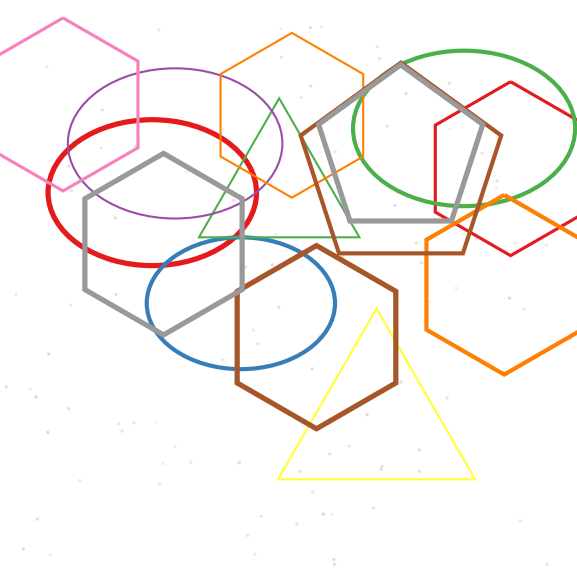[{"shape": "hexagon", "thickness": 1.5, "radius": 0.75, "center": [0.884, 0.707]}, {"shape": "oval", "thickness": 2.5, "radius": 0.9, "center": [0.264, 0.666]}, {"shape": "oval", "thickness": 2, "radius": 0.82, "center": [0.417, 0.474]}, {"shape": "triangle", "thickness": 1, "radius": 0.8, "center": [0.483, 0.668]}, {"shape": "oval", "thickness": 2, "radius": 0.96, "center": [0.804, 0.777]}, {"shape": "oval", "thickness": 1, "radius": 0.93, "center": [0.303, 0.751]}, {"shape": "hexagon", "thickness": 2, "radius": 0.78, "center": [0.873, 0.506]}, {"shape": "hexagon", "thickness": 1, "radius": 0.71, "center": [0.505, 0.8]}, {"shape": "triangle", "thickness": 1, "radius": 0.99, "center": [0.652, 0.268]}, {"shape": "pentagon", "thickness": 2, "radius": 0.91, "center": [0.694, 0.708]}, {"shape": "hexagon", "thickness": 2.5, "radius": 0.79, "center": [0.548, 0.415]}, {"shape": "hexagon", "thickness": 1.5, "radius": 0.75, "center": [0.109, 0.818]}, {"shape": "hexagon", "thickness": 2.5, "radius": 0.79, "center": [0.283, 0.576]}, {"shape": "pentagon", "thickness": 2.5, "radius": 0.75, "center": [0.694, 0.737]}]